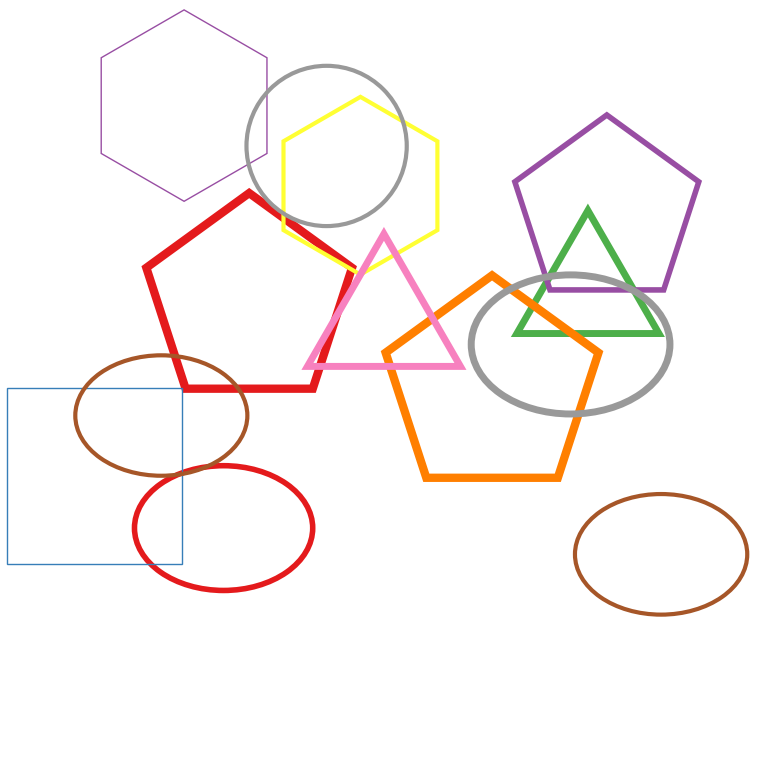[{"shape": "oval", "thickness": 2, "radius": 0.58, "center": [0.29, 0.314]}, {"shape": "pentagon", "thickness": 3, "radius": 0.7, "center": [0.324, 0.609]}, {"shape": "square", "thickness": 0.5, "radius": 0.57, "center": [0.123, 0.382]}, {"shape": "triangle", "thickness": 2.5, "radius": 0.53, "center": [0.764, 0.62]}, {"shape": "hexagon", "thickness": 0.5, "radius": 0.62, "center": [0.239, 0.863]}, {"shape": "pentagon", "thickness": 2, "radius": 0.63, "center": [0.788, 0.725]}, {"shape": "pentagon", "thickness": 3, "radius": 0.73, "center": [0.639, 0.497]}, {"shape": "hexagon", "thickness": 1.5, "radius": 0.58, "center": [0.468, 0.759]}, {"shape": "oval", "thickness": 1.5, "radius": 0.56, "center": [0.21, 0.46]}, {"shape": "oval", "thickness": 1.5, "radius": 0.56, "center": [0.859, 0.28]}, {"shape": "triangle", "thickness": 2.5, "radius": 0.57, "center": [0.499, 0.582]}, {"shape": "oval", "thickness": 2.5, "radius": 0.65, "center": [0.741, 0.553]}, {"shape": "circle", "thickness": 1.5, "radius": 0.52, "center": [0.424, 0.81]}]